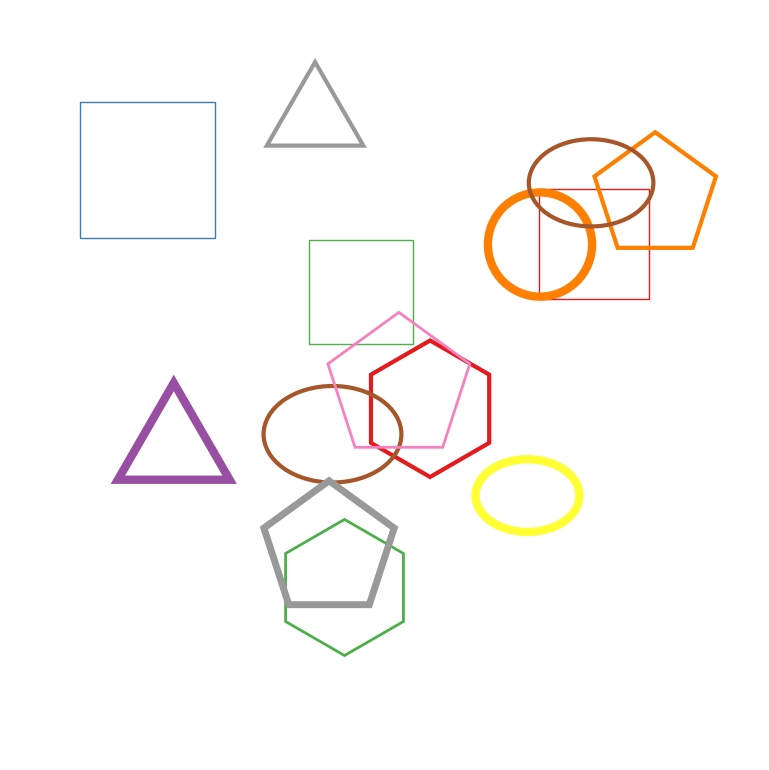[{"shape": "hexagon", "thickness": 1.5, "radius": 0.44, "center": [0.559, 0.469]}, {"shape": "square", "thickness": 0.5, "radius": 0.36, "center": [0.771, 0.683]}, {"shape": "square", "thickness": 0.5, "radius": 0.44, "center": [0.192, 0.779]}, {"shape": "square", "thickness": 0.5, "radius": 0.34, "center": [0.469, 0.621]}, {"shape": "hexagon", "thickness": 1, "radius": 0.44, "center": [0.447, 0.237]}, {"shape": "triangle", "thickness": 3, "radius": 0.42, "center": [0.226, 0.419]}, {"shape": "circle", "thickness": 3, "radius": 0.34, "center": [0.701, 0.682]}, {"shape": "pentagon", "thickness": 1.5, "radius": 0.41, "center": [0.851, 0.745]}, {"shape": "oval", "thickness": 3, "radius": 0.34, "center": [0.685, 0.356]}, {"shape": "oval", "thickness": 1.5, "radius": 0.45, "center": [0.432, 0.436]}, {"shape": "oval", "thickness": 1.5, "radius": 0.4, "center": [0.768, 0.763]}, {"shape": "pentagon", "thickness": 1, "radius": 0.48, "center": [0.518, 0.497]}, {"shape": "triangle", "thickness": 1.5, "radius": 0.36, "center": [0.409, 0.847]}, {"shape": "pentagon", "thickness": 2.5, "radius": 0.44, "center": [0.427, 0.287]}]